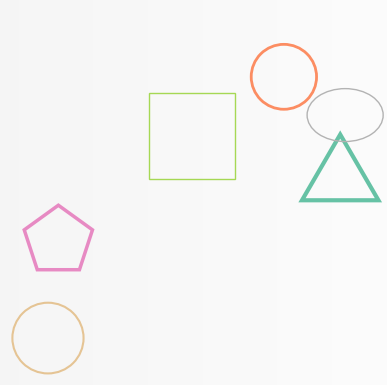[{"shape": "triangle", "thickness": 3, "radius": 0.57, "center": [0.878, 0.537]}, {"shape": "circle", "thickness": 2, "radius": 0.42, "center": [0.733, 0.8]}, {"shape": "pentagon", "thickness": 2.5, "radius": 0.46, "center": [0.151, 0.374]}, {"shape": "square", "thickness": 1, "radius": 0.56, "center": [0.496, 0.647]}, {"shape": "circle", "thickness": 1.5, "radius": 0.46, "center": [0.124, 0.122]}, {"shape": "oval", "thickness": 1, "radius": 0.49, "center": [0.891, 0.701]}]